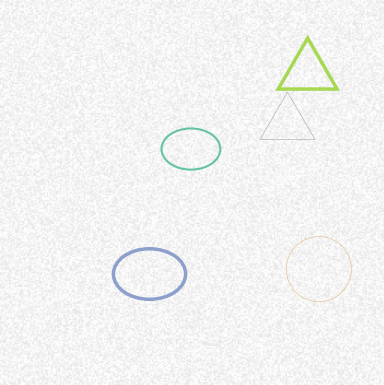[{"shape": "oval", "thickness": 1.5, "radius": 0.38, "center": [0.496, 0.613]}, {"shape": "oval", "thickness": 2.5, "radius": 0.47, "center": [0.388, 0.288]}, {"shape": "triangle", "thickness": 2.5, "radius": 0.44, "center": [0.799, 0.813]}, {"shape": "circle", "thickness": 0.5, "radius": 0.42, "center": [0.828, 0.301]}, {"shape": "triangle", "thickness": 0.5, "radius": 0.41, "center": [0.747, 0.679]}]